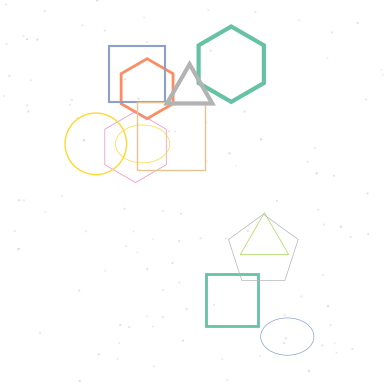[{"shape": "hexagon", "thickness": 3, "radius": 0.49, "center": [0.601, 0.833]}, {"shape": "square", "thickness": 2, "radius": 0.34, "center": [0.602, 0.22]}, {"shape": "hexagon", "thickness": 2, "radius": 0.39, "center": [0.382, 0.77]}, {"shape": "oval", "thickness": 0.5, "radius": 0.35, "center": [0.746, 0.126]}, {"shape": "square", "thickness": 1.5, "radius": 0.37, "center": [0.355, 0.808]}, {"shape": "hexagon", "thickness": 0.5, "radius": 0.46, "center": [0.352, 0.618]}, {"shape": "triangle", "thickness": 0.5, "radius": 0.36, "center": [0.687, 0.375]}, {"shape": "oval", "thickness": 0.5, "radius": 0.35, "center": [0.37, 0.626]}, {"shape": "circle", "thickness": 1, "radius": 0.4, "center": [0.249, 0.626]}, {"shape": "square", "thickness": 1, "radius": 0.44, "center": [0.444, 0.647]}, {"shape": "triangle", "thickness": 3, "radius": 0.34, "center": [0.492, 0.765]}, {"shape": "pentagon", "thickness": 0.5, "radius": 0.48, "center": [0.684, 0.348]}]